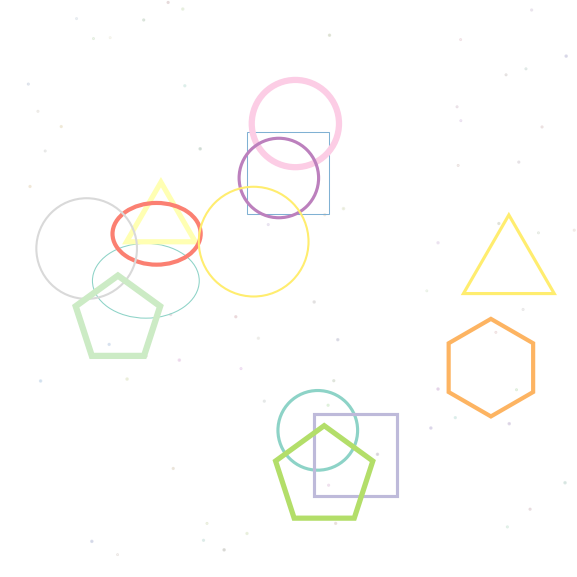[{"shape": "oval", "thickness": 0.5, "radius": 0.46, "center": [0.253, 0.513]}, {"shape": "circle", "thickness": 1.5, "radius": 0.34, "center": [0.55, 0.254]}, {"shape": "triangle", "thickness": 2.5, "radius": 0.34, "center": [0.279, 0.615]}, {"shape": "square", "thickness": 1.5, "radius": 0.36, "center": [0.616, 0.211]}, {"shape": "oval", "thickness": 2, "radius": 0.38, "center": [0.271, 0.594]}, {"shape": "square", "thickness": 0.5, "radius": 0.36, "center": [0.499, 0.7]}, {"shape": "hexagon", "thickness": 2, "radius": 0.42, "center": [0.85, 0.363]}, {"shape": "pentagon", "thickness": 2.5, "radius": 0.44, "center": [0.561, 0.173]}, {"shape": "circle", "thickness": 3, "radius": 0.38, "center": [0.511, 0.785]}, {"shape": "circle", "thickness": 1, "radius": 0.44, "center": [0.15, 0.569]}, {"shape": "circle", "thickness": 1.5, "radius": 0.34, "center": [0.483, 0.691]}, {"shape": "pentagon", "thickness": 3, "radius": 0.38, "center": [0.204, 0.445]}, {"shape": "triangle", "thickness": 1.5, "radius": 0.45, "center": [0.881, 0.536]}, {"shape": "circle", "thickness": 1, "radius": 0.48, "center": [0.439, 0.581]}]